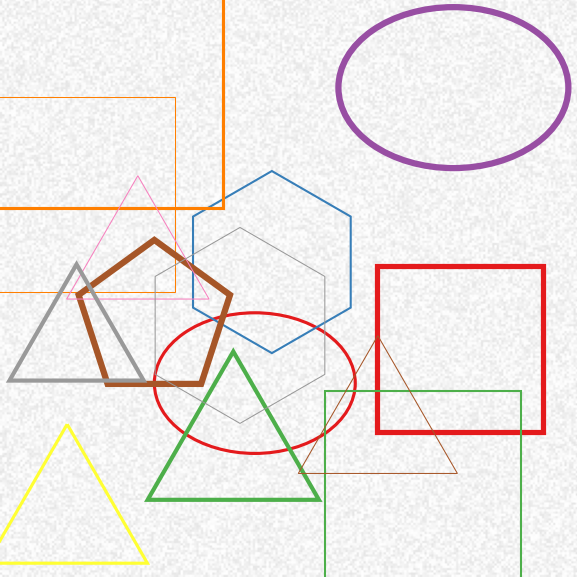[{"shape": "square", "thickness": 2.5, "radius": 0.72, "center": [0.797, 0.394]}, {"shape": "oval", "thickness": 1.5, "radius": 0.87, "center": [0.441, 0.336]}, {"shape": "hexagon", "thickness": 1, "radius": 0.79, "center": [0.471, 0.545]}, {"shape": "square", "thickness": 1, "radius": 0.85, "center": [0.732, 0.152]}, {"shape": "triangle", "thickness": 2, "radius": 0.86, "center": [0.404, 0.219]}, {"shape": "oval", "thickness": 3, "radius": 1.0, "center": [0.785, 0.847]}, {"shape": "square", "thickness": 1.5, "radius": 1.0, "center": [0.186, 0.839]}, {"shape": "square", "thickness": 0.5, "radius": 0.85, "center": [0.134, 0.662]}, {"shape": "triangle", "thickness": 1.5, "radius": 0.8, "center": [0.116, 0.104]}, {"shape": "triangle", "thickness": 0.5, "radius": 0.8, "center": [0.654, 0.259]}, {"shape": "pentagon", "thickness": 3, "radius": 0.69, "center": [0.267, 0.446]}, {"shape": "triangle", "thickness": 0.5, "radius": 0.71, "center": [0.239, 0.552]}, {"shape": "hexagon", "thickness": 0.5, "radius": 0.85, "center": [0.416, 0.436]}, {"shape": "triangle", "thickness": 2, "radius": 0.67, "center": [0.133, 0.407]}]